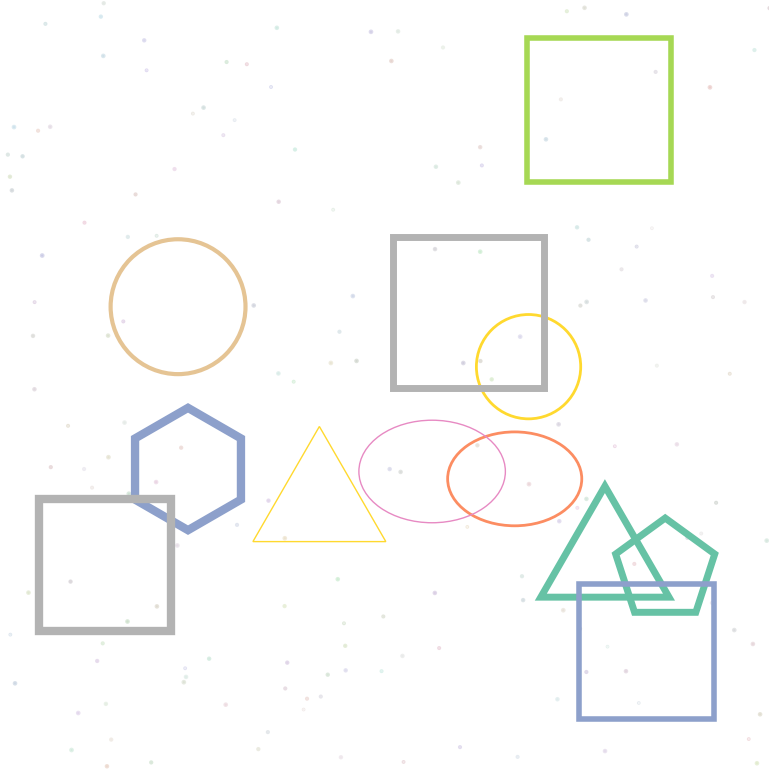[{"shape": "pentagon", "thickness": 2.5, "radius": 0.34, "center": [0.864, 0.26]}, {"shape": "triangle", "thickness": 2.5, "radius": 0.48, "center": [0.786, 0.273]}, {"shape": "oval", "thickness": 1, "radius": 0.44, "center": [0.668, 0.378]}, {"shape": "square", "thickness": 2, "radius": 0.44, "center": [0.84, 0.154]}, {"shape": "hexagon", "thickness": 3, "radius": 0.4, "center": [0.244, 0.391]}, {"shape": "oval", "thickness": 0.5, "radius": 0.48, "center": [0.561, 0.388]}, {"shape": "square", "thickness": 2, "radius": 0.47, "center": [0.778, 0.857]}, {"shape": "circle", "thickness": 1, "radius": 0.34, "center": [0.686, 0.524]}, {"shape": "triangle", "thickness": 0.5, "radius": 0.5, "center": [0.415, 0.346]}, {"shape": "circle", "thickness": 1.5, "radius": 0.44, "center": [0.231, 0.602]}, {"shape": "square", "thickness": 3, "radius": 0.43, "center": [0.136, 0.266]}, {"shape": "square", "thickness": 2.5, "radius": 0.49, "center": [0.609, 0.595]}]